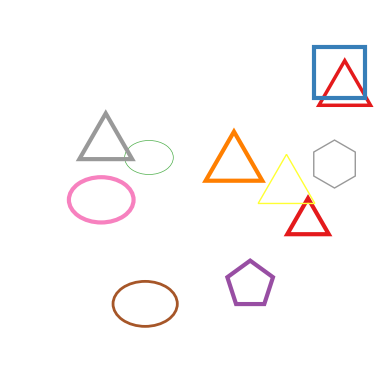[{"shape": "triangle", "thickness": 2.5, "radius": 0.39, "center": [0.895, 0.765]}, {"shape": "triangle", "thickness": 3, "radius": 0.31, "center": [0.8, 0.423]}, {"shape": "square", "thickness": 3, "radius": 0.33, "center": [0.882, 0.812]}, {"shape": "oval", "thickness": 0.5, "radius": 0.32, "center": [0.387, 0.591]}, {"shape": "pentagon", "thickness": 3, "radius": 0.31, "center": [0.65, 0.261]}, {"shape": "triangle", "thickness": 3, "radius": 0.42, "center": [0.608, 0.573]}, {"shape": "triangle", "thickness": 1, "radius": 0.43, "center": [0.744, 0.514]}, {"shape": "oval", "thickness": 2, "radius": 0.42, "center": [0.377, 0.211]}, {"shape": "oval", "thickness": 3, "radius": 0.42, "center": [0.263, 0.481]}, {"shape": "hexagon", "thickness": 1, "radius": 0.31, "center": [0.869, 0.574]}, {"shape": "triangle", "thickness": 3, "radius": 0.4, "center": [0.275, 0.626]}]